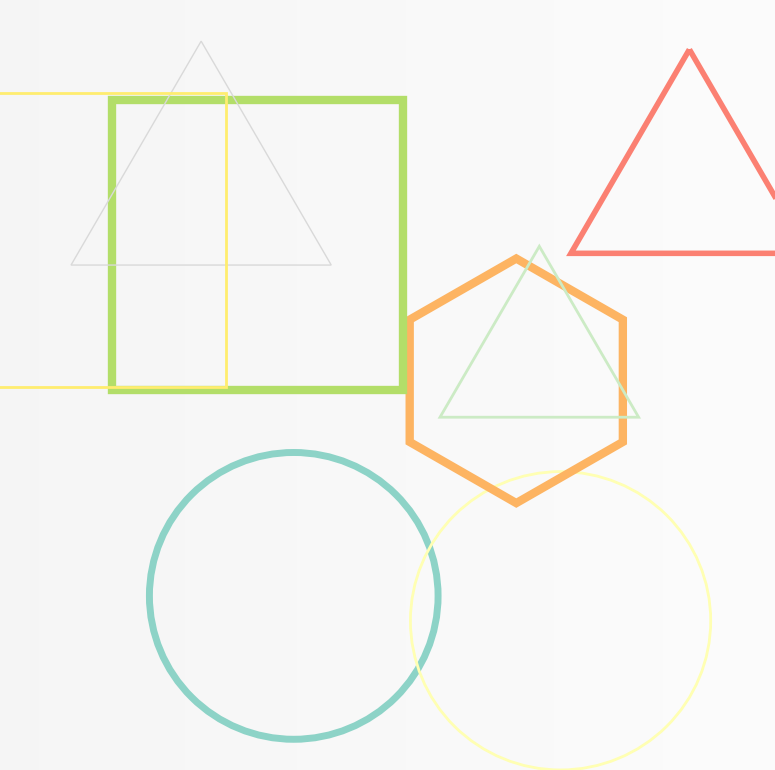[{"shape": "circle", "thickness": 2.5, "radius": 0.93, "center": [0.379, 0.226]}, {"shape": "circle", "thickness": 1, "radius": 0.97, "center": [0.723, 0.194]}, {"shape": "triangle", "thickness": 2, "radius": 0.88, "center": [0.89, 0.759]}, {"shape": "hexagon", "thickness": 3, "radius": 0.79, "center": [0.666, 0.505]}, {"shape": "square", "thickness": 3, "radius": 0.94, "center": [0.332, 0.682]}, {"shape": "triangle", "thickness": 0.5, "radius": 0.97, "center": [0.26, 0.753]}, {"shape": "triangle", "thickness": 1, "radius": 0.74, "center": [0.696, 0.532]}, {"shape": "square", "thickness": 1, "radius": 0.95, "center": [0.101, 0.689]}]